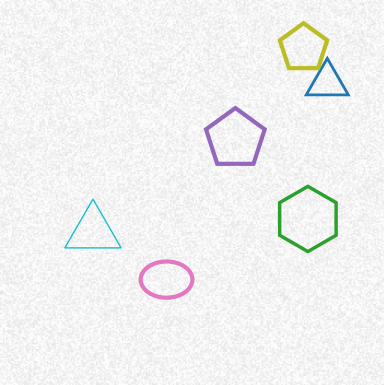[{"shape": "triangle", "thickness": 2, "radius": 0.32, "center": [0.85, 0.785]}, {"shape": "hexagon", "thickness": 2.5, "radius": 0.42, "center": [0.8, 0.431]}, {"shape": "pentagon", "thickness": 3, "radius": 0.4, "center": [0.611, 0.639]}, {"shape": "oval", "thickness": 3, "radius": 0.34, "center": [0.433, 0.274]}, {"shape": "pentagon", "thickness": 3, "radius": 0.32, "center": [0.788, 0.875]}, {"shape": "triangle", "thickness": 1, "radius": 0.42, "center": [0.241, 0.398]}]